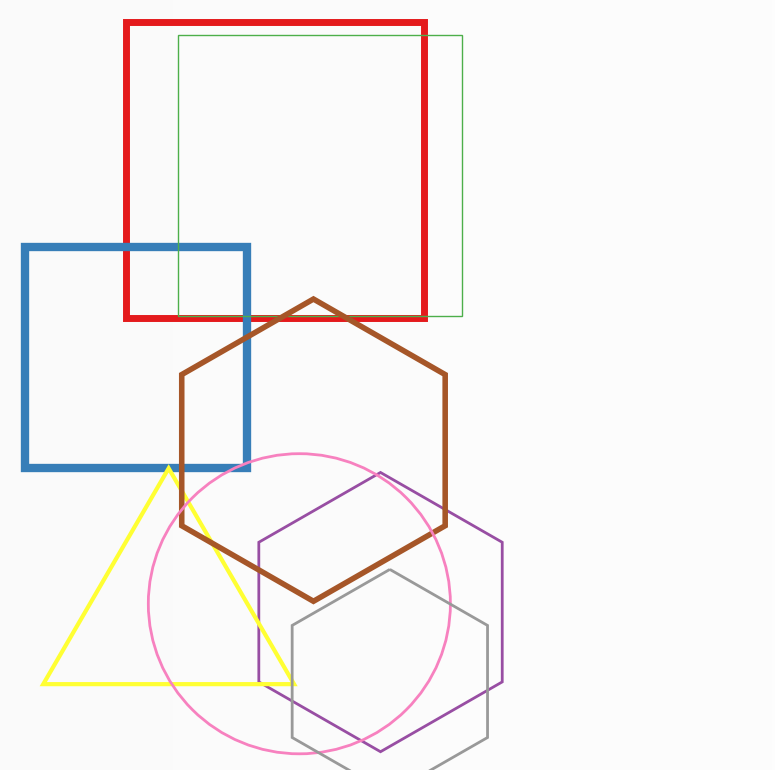[{"shape": "square", "thickness": 2.5, "radius": 0.96, "center": [0.355, 0.779]}, {"shape": "square", "thickness": 3, "radius": 0.72, "center": [0.176, 0.536]}, {"shape": "square", "thickness": 0.5, "radius": 0.91, "center": [0.413, 0.772]}, {"shape": "hexagon", "thickness": 1, "radius": 0.91, "center": [0.491, 0.205]}, {"shape": "triangle", "thickness": 1.5, "radius": 0.93, "center": [0.218, 0.205]}, {"shape": "hexagon", "thickness": 2, "radius": 0.98, "center": [0.404, 0.415]}, {"shape": "circle", "thickness": 1, "radius": 0.97, "center": [0.386, 0.216]}, {"shape": "hexagon", "thickness": 1, "radius": 0.73, "center": [0.503, 0.115]}]